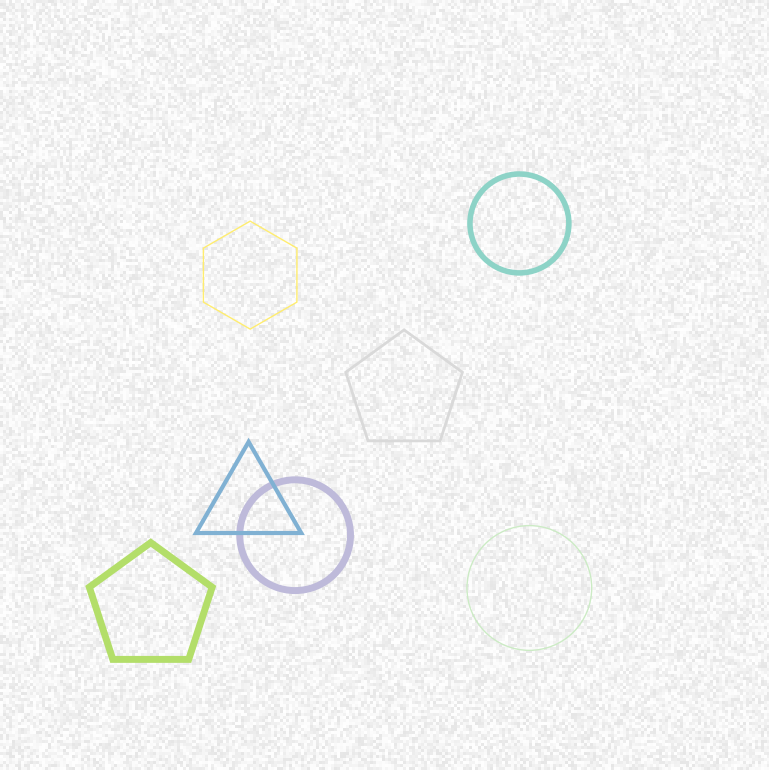[{"shape": "circle", "thickness": 2, "radius": 0.32, "center": [0.675, 0.71]}, {"shape": "circle", "thickness": 2.5, "radius": 0.36, "center": [0.383, 0.305]}, {"shape": "triangle", "thickness": 1.5, "radius": 0.39, "center": [0.323, 0.347]}, {"shape": "pentagon", "thickness": 2.5, "radius": 0.42, "center": [0.196, 0.211]}, {"shape": "pentagon", "thickness": 1, "radius": 0.4, "center": [0.525, 0.492]}, {"shape": "circle", "thickness": 0.5, "radius": 0.41, "center": [0.687, 0.236]}, {"shape": "hexagon", "thickness": 0.5, "radius": 0.35, "center": [0.325, 0.643]}]